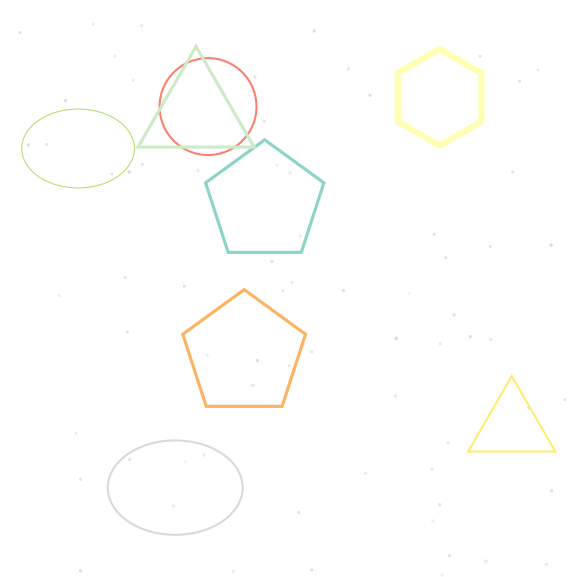[{"shape": "pentagon", "thickness": 1.5, "radius": 0.54, "center": [0.458, 0.649]}, {"shape": "hexagon", "thickness": 3, "radius": 0.42, "center": [0.761, 0.831]}, {"shape": "circle", "thickness": 1, "radius": 0.42, "center": [0.36, 0.815]}, {"shape": "pentagon", "thickness": 1.5, "radius": 0.56, "center": [0.423, 0.386]}, {"shape": "oval", "thickness": 0.5, "radius": 0.49, "center": [0.135, 0.742]}, {"shape": "oval", "thickness": 1, "radius": 0.58, "center": [0.303, 0.155]}, {"shape": "triangle", "thickness": 1.5, "radius": 0.58, "center": [0.339, 0.802]}, {"shape": "triangle", "thickness": 1, "radius": 0.44, "center": [0.886, 0.261]}]